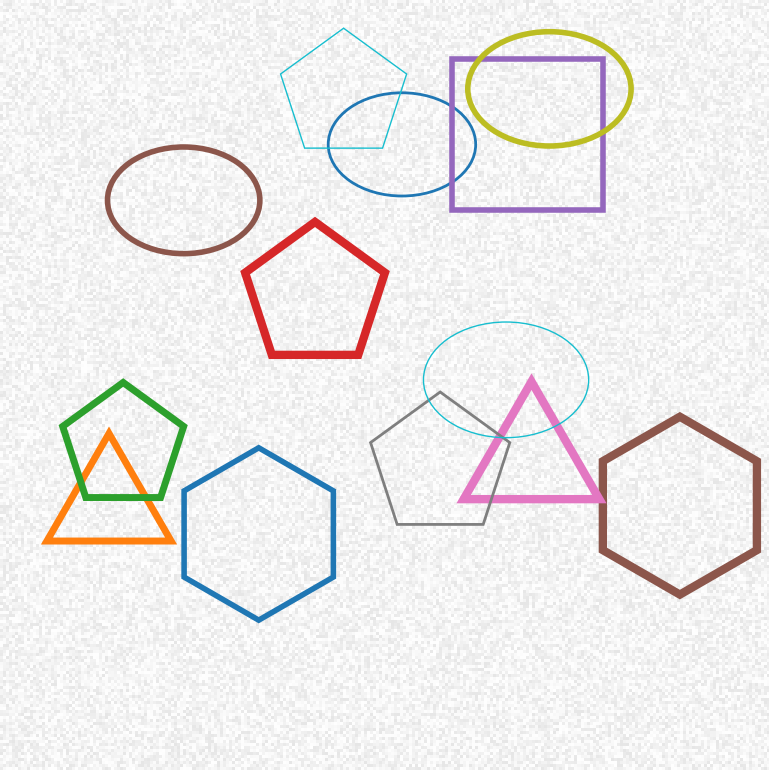[{"shape": "oval", "thickness": 1, "radius": 0.48, "center": [0.522, 0.812]}, {"shape": "hexagon", "thickness": 2, "radius": 0.56, "center": [0.336, 0.307]}, {"shape": "triangle", "thickness": 2.5, "radius": 0.47, "center": [0.142, 0.344]}, {"shape": "pentagon", "thickness": 2.5, "radius": 0.41, "center": [0.16, 0.421]}, {"shape": "pentagon", "thickness": 3, "radius": 0.48, "center": [0.409, 0.616]}, {"shape": "square", "thickness": 2, "radius": 0.49, "center": [0.685, 0.825]}, {"shape": "oval", "thickness": 2, "radius": 0.49, "center": [0.239, 0.74]}, {"shape": "hexagon", "thickness": 3, "radius": 0.58, "center": [0.883, 0.343]}, {"shape": "triangle", "thickness": 3, "radius": 0.51, "center": [0.69, 0.403]}, {"shape": "pentagon", "thickness": 1, "radius": 0.48, "center": [0.572, 0.396]}, {"shape": "oval", "thickness": 2, "radius": 0.53, "center": [0.714, 0.885]}, {"shape": "pentagon", "thickness": 0.5, "radius": 0.43, "center": [0.446, 0.877]}, {"shape": "oval", "thickness": 0.5, "radius": 0.54, "center": [0.657, 0.507]}]